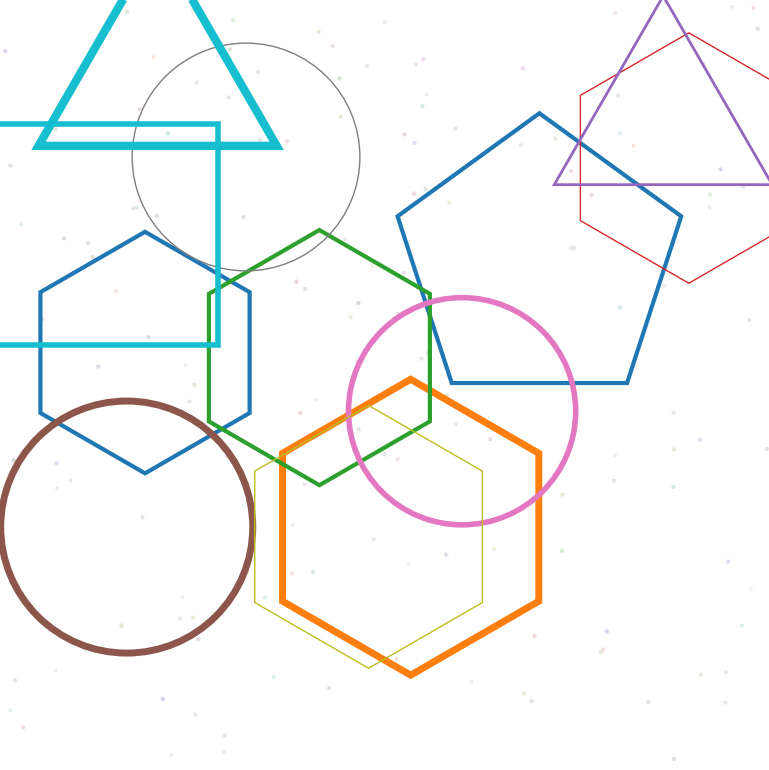[{"shape": "pentagon", "thickness": 1.5, "radius": 0.97, "center": [0.701, 0.659]}, {"shape": "hexagon", "thickness": 1.5, "radius": 0.78, "center": [0.188, 0.542]}, {"shape": "hexagon", "thickness": 2.5, "radius": 0.96, "center": [0.533, 0.315]}, {"shape": "hexagon", "thickness": 1.5, "radius": 0.83, "center": [0.415, 0.536]}, {"shape": "hexagon", "thickness": 0.5, "radius": 0.81, "center": [0.895, 0.795]}, {"shape": "triangle", "thickness": 1, "radius": 0.82, "center": [0.861, 0.842]}, {"shape": "circle", "thickness": 2.5, "radius": 0.82, "center": [0.165, 0.316]}, {"shape": "circle", "thickness": 2, "radius": 0.74, "center": [0.6, 0.466]}, {"shape": "circle", "thickness": 0.5, "radius": 0.74, "center": [0.32, 0.796]}, {"shape": "hexagon", "thickness": 0.5, "radius": 0.85, "center": [0.479, 0.303]}, {"shape": "triangle", "thickness": 3, "radius": 0.89, "center": [0.205, 0.9]}, {"shape": "square", "thickness": 2, "radius": 0.72, "center": [0.139, 0.696]}]